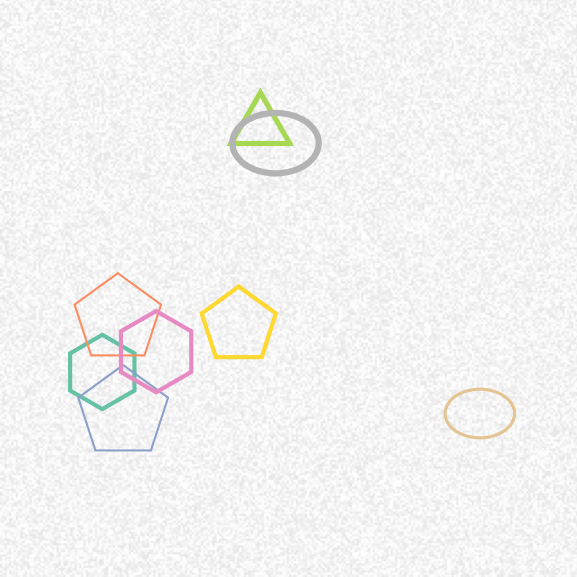[{"shape": "hexagon", "thickness": 2, "radius": 0.32, "center": [0.177, 0.355]}, {"shape": "pentagon", "thickness": 1, "radius": 0.39, "center": [0.204, 0.447]}, {"shape": "pentagon", "thickness": 1, "radius": 0.41, "center": [0.213, 0.285]}, {"shape": "hexagon", "thickness": 2, "radius": 0.35, "center": [0.27, 0.39]}, {"shape": "triangle", "thickness": 2.5, "radius": 0.29, "center": [0.451, 0.78]}, {"shape": "pentagon", "thickness": 2, "radius": 0.34, "center": [0.414, 0.435]}, {"shape": "oval", "thickness": 1.5, "radius": 0.3, "center": [0.831, 0.283]}, {"shape": "oval", "thickness": 3, "radius": 0.37, "center": [0.477, 0.751]}]